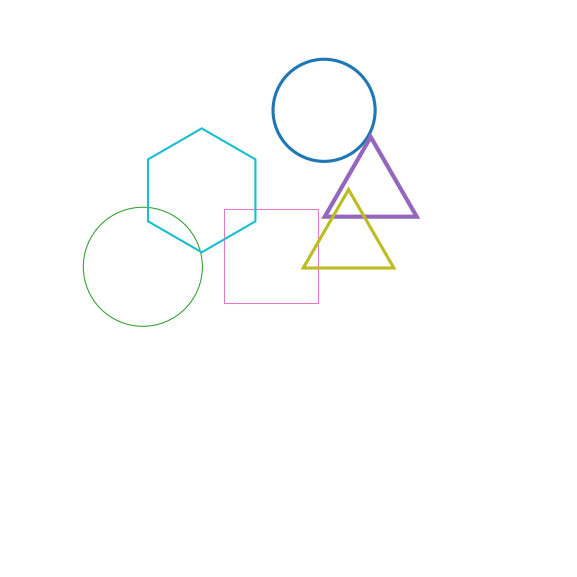[{"shape": "circle", "thickness": 1.5, "radius": 0.44, "center": [0.561, 0.808]}, {"shape": "circle", "thickness": 0.5, "radius": 0.52, "center": [0.247, 0.537]}, {"shape": "triangle", "thickness": 2, "radius": 0.46, "center": [0.642, 0.67]}, {"shape": "square", "thickness": 0.5, "radius": 0.41, "center": [0.469, 0.556]}, {"shape": "triangle", "thickness": 1.5, "radius": 0.45, "center": [0.604, 0.58]}, {"shape": "hexagon", "thickness": 1, "radius": 0.54, "center": [0.349, 0.67]}]